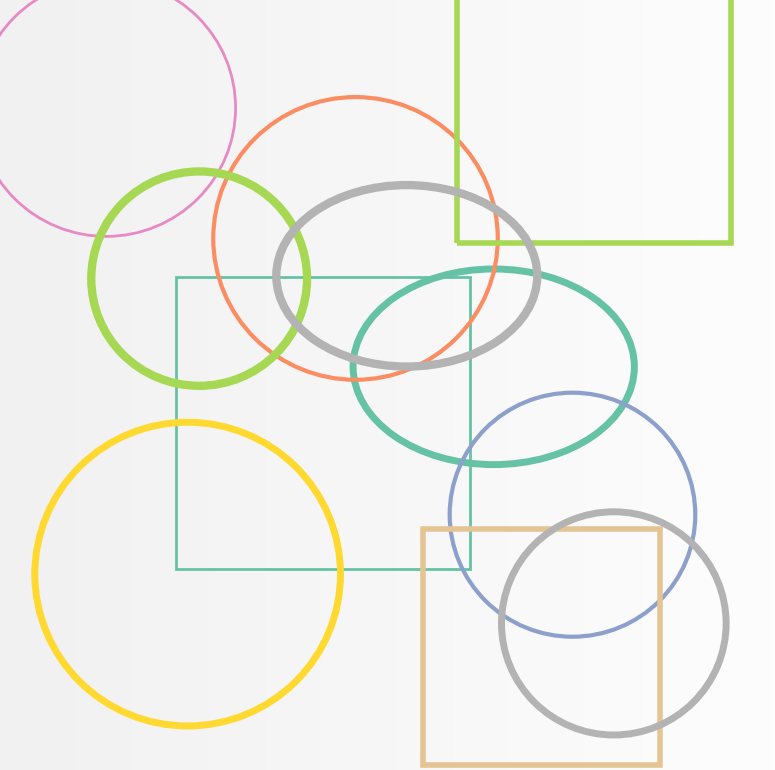[{"shape": "oval", "thickness": 2.5, "radius": 0.91, "center": [0.637, 0.524]}, {"shape": "square", "thickness": 1, "radius": 0.95, "center": [0.416, 0.451]}, {"shape": "circle", "thickness": 1.5, "radius": 0.92, "center": [0.459, 0.69]}, {"shape": "circle", "thickness": 1.5, "radius": 0.79, "center": [0.739, 0.332]}, {"shape": "circle", "thickness": 1, "radius": 0.83, "center": [0.137, 0.86]}, {"shape": "circle", "thickness": 3, "radius": 0.7, "center": [0.257, 0.638]}, {"shape": "square", "thickness": 2, "radius": 0.88, "center": [0.766, 0.861]}, {"shape": "circle", "thickness": 2.5, "radius": 0.99, "center": [0.242, 0.254]}, {"shape": "square", "thickness": 2, "radius": 0.76, "center": [0.699, 0.16]}, {"shape": "circle", "thickness": 2.5, "radius": 0.72, "center": [0.792, 0.19]}, {"shape": "oval", "thickness": 3, "radius": 0.84, "center": [0.525, 0.642]}]